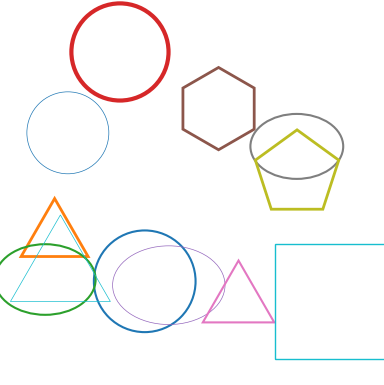[{"shape": "circle", "thickness": 0.5, "radius": 0.53, "center": [0.176, 0.655]}, {"shape": "circle", "thickness": 1.5, "radius": 0.66, "center": [0.376, 0.269]}, {"shape": "triangle", "thickness": 2, "radius": 0.5, "center": [0.142, 0.384]}, {"shape": "oval", "thickness": 1.5, "radius": 0.66, "center": [0.117, 0.274]}, {"shape": "circle", "thickness": 3, "radius": 0.63, "center": [0.312, 0.865]}, {"shape": "oval", "thickness": 0.5, "radius": 0.73, "center": [0.438, 0.259]}, {"shape": "hexagon", "thickness": 2, "radius": 0.53, "center": [0.568, 0.718]}, {"shape": "triangle", "thickness": 1.5, "radius": 0.54, "center": [0.62, 0.216]}, {"shape": "oval", "thickness": 1.5, "radius": 0.6, "center": [0.771, 0.62]}, {"shape": "pentagon", "thickness": 2, "radius": 0.57, "center": [0.772, 0.549]}, {"shape": "triangle", "thickness": 0.5, "radius": 0.75, "center": [0.157, 0.292]}, {"shape": "square", "thickness": 1, "radius": 0.75, "center": [0.864, 0.217]}]